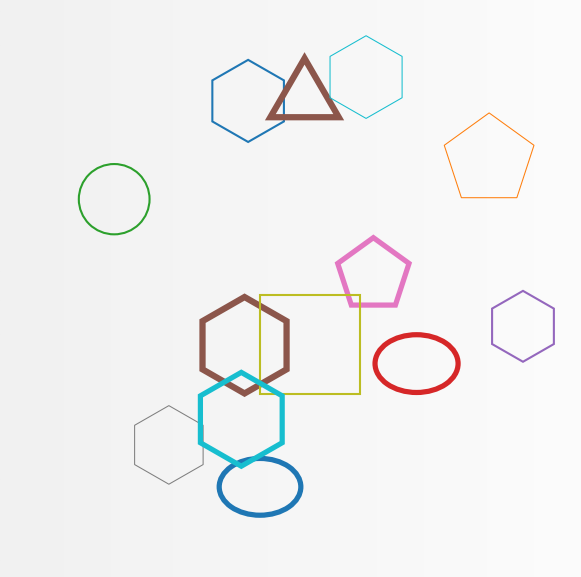[{"shape": "hexagon", "thickness": 1, "radius": 0.36, "center": [0.427, 0.824]}, {"shape": "oval", "thickness": 2.5, "radius": 0.35, "center": [0.447, 0.156]}, {"shape": "pentagon", "thickness": 0.5, "radius": 0.41, "center": [0.841, 0.722]}, {"shape": "circle", "thickness": 1, "radius": 0.3, "center": [0.196, 0.654]}, {"shape": "oval", "thickness": 2.5, "radius": 0.36, "center": [0.717, 0.37]}, {"shape": "hexagon", "thickness": 1, "radius": 0.31, "center": [0.9, 0.434]}, {"shape": "hexagon", "thickness": 3, "radius": 0.42, "center": [0.421, 0.401]}, {"shape": "triangle", "thickness": 3, "radius": 0.34, "center": [0.524, 0.83]}, {"shape": "pentagon", "thickness": 2.5, "radius": 0.32, "center": [0.642, 0.523]}, {"shape": "hexagon", "thickness": 0.5, "radius": 0.34, "center": [0.291, 0.229]}, {"shape": "square", "thickness": 1, "radius": 0.43, "center": [0.533, 0.402]}, {"shape": "hexagon", "thickness": 0.5, "radius": 0.36, "center": [0.63, 0.866]}, {"shape": "hexagon", "thickness": 2.5, "radius": 0.41, "center": [0.415, 0.273]}]